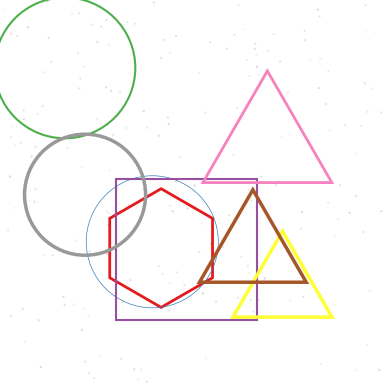[{"shape": "hexagon", "thickness": 2, "radius": 0.77, "center": [0.419, 0.356]}, {"shape": "circle", "thickness": 0.5, "radius": 0.86, "center": [0.396, 0.372]}, {"shape": "circle", "thickness": 1.5, "radius": 0.91, "center": [0.169, 0.824]}, {"shape": "square", "thickness": 1.5, "radius": 0.91, "center": [0.484, 0.352]}, {"shape": "triangle", "thickness": 2.5, "radius": 0.74, "center": [0.734, 0.251]}, {"shape": "triangle", "thickness": 2.5, "radius": 0.8, "center": [0.657, 0.347]}, {"shape": "triangle", "thickness": 2, "radius": 0.97, "center": [0.694, 0.622]}, {"shape": "circle", "thickness": 2.5, "radius": 0.79, "center": [0.221, 0.494]}]